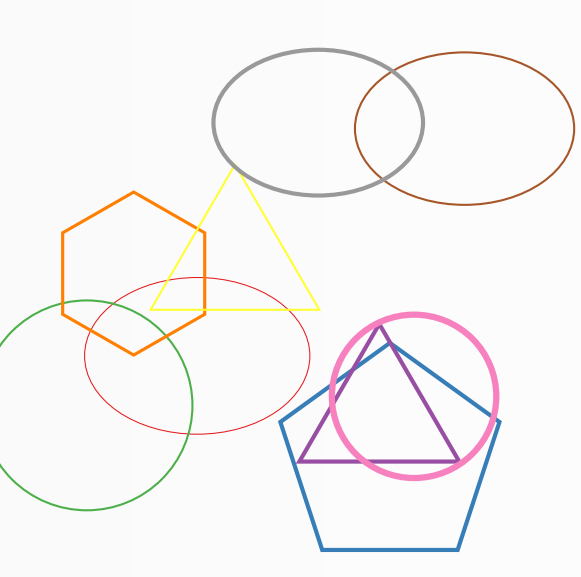[{"shape": "oval", "thickness": 0.5, "radius": 0.97, "center": [0.339, 0.383]}, {"shape": "pentagon", "thickness": 2, "radius": 0.99, "center": [0.671, 0.207]}, {"shape": "circle", "thickness": 1, "radius": 0.91, "center": [0.149, 0.297]}, {"shape": "triangle", "thickness": 2, "radius": 0.79, "center": [0.653, 0.279]}, {"shape": "hexagon", "thickness": 1.5, "radius": 0.71, "center": [0.23, 0.525]}, {"shape": "triangle", "thickness": 1, "radius": 0.84, "center": [0.404, 0.546]}, {"shape": "oval", "thickness": 1, "radius": 0.94, "center": [0.799, 0.776]}, {"shape": "circle", "thickness": 3, "radius": 0.71, "center": [0.712, 0.313]}, {"shape": "oval", "thickness": 2, "radius": 0.9, "center": [0.548, 0.787]}]